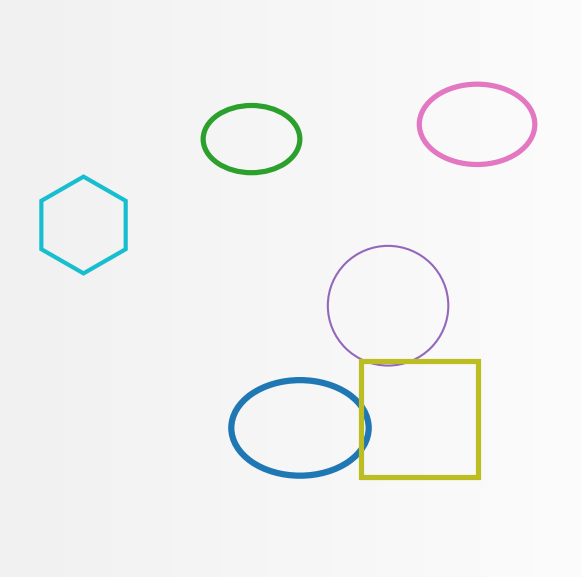[{"shape": "oval", "thickness": 3, "radius": 0.59, "center": [0.516, 0.258]}, {"shape": "oval", "thickness": 2.5, "radius": 0.42, "center": [0.433, 0.758]}, {"shape": "circle", "thickness": 1, "radius": 0.52, "center": [0.668, 0.47]}, {"shape": "oval", "thickness": 2.5, "radius": 0.5, "center": [0.821, 0.784]}, {"shape": "square", "thickness": 2.5, "radius": 0.5, "center": [0.721, 0.273]}, {"shape": "hexagon", "thickness": 2, "radius": 0.42, "center": [0.144, 0.61]}]